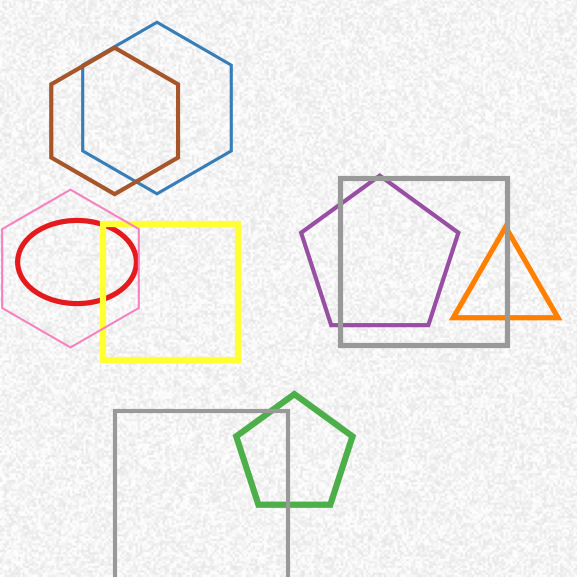[{"shape": "oval", "thickness": 2.5, "radius": 0.51, "center": [0.133, 0.545]}, {"shape": "hexagon", "thickness": 1.5, "radius": 0.74, "center": [0.272, 0.812]}, {"shape": "pentagon", "thickness": 3, "radius": 0.53, "center": [0.51, 0.211]}, {"shape": "pentagon", "thickness": 2, "radius": 0.72, "center": [0.658, 0.552]}, {"shape": "triangle", "thickness": 2.5, "radius": 0.52, "center": [0.876, 0.501]}, {"shape": "square", "thickness": 3, "radius": 0.59, "center": [0.295, 0.493]}, {"shape": "hexagon", "thickness": 2, "radius": 0.63, "center": [0.199, 0.79]}, {"shape": "hexagon", "thickness": 1, "radius": 0.68, "center": [0.122, 0.534]}, {"shape": "square", "thickness": 2, "radius": 0.75, "center": [0.348, 0.139]}, {"shape": "square", "thickness": 2.5, "radius": 0.72, "center": [0.734, 0.546]}]